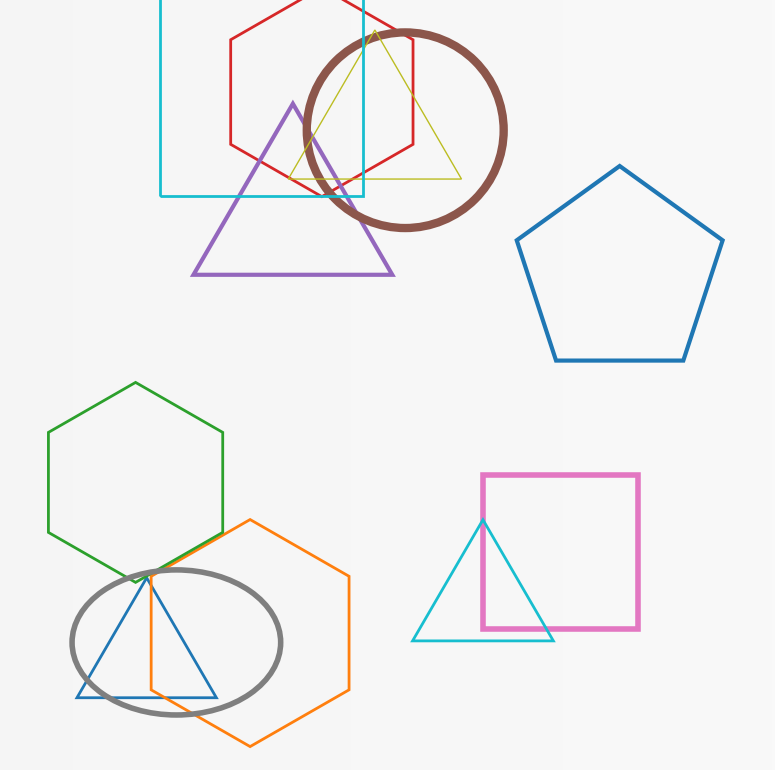[{"shape": "triangle", "thickness": 1, "radius": 0.52, "center": [0.189, 0.146]}, {"shape": "pentagon", "thickness": 1.5, "radius": 0.7, "center": [0.8, 0.645]}, {"shape": "hexagon", "thickness": 1, "radius": 0.74, "center": [0.323, 0.178]}, {"shape": "hexagon", "thickness": 1, "radius": 0.65, "center": [0.175, 0.374]}, {"shape": "hexagon", "thickness": 1, "radius": 0.68, "center": [0.415, 0.88]}, {"shape": "triangle", "thickness": 1.5, "radius": 0.74, "center": [0.378, 0.717]}, {"shape": "circle", "thickness": 3, "radius": 0.64, "center": [0.523, 0.831]}, {"shape": "square", "thickness": 2, "radius": 0.5, "center": [0.723, 0.283]}, {"shape": "oval", "thickness": 2, "radius": 0.67, "center": [0.228, 0.166]}, {"shape": "triangle", "thickness": 0.5, "radius": 0.65, "center": [0.484, 0.832]}, {"shape": "square", "thickness": 1, "radius": 0.65, "center": [0.338, 0.877]}, {"shape": "triangle", "thickness": 1, "radius": 0.52, "center": [0.623, 0.22]}]